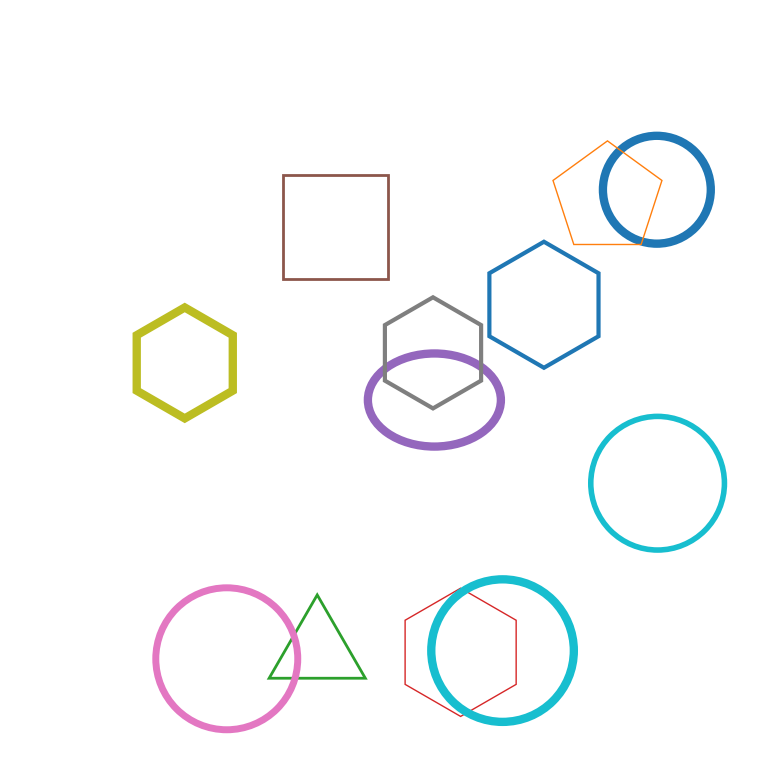[{"shape": "circle", "thickness": 3, "radius": 0.35, "center": [0.853, 0.754]}, {"shape": "hexagon", "thickness": 1.5, "radius": 0.41, "center": [0.706, 0.604]}, {"shape": "pentagon", "thickness": 0.5, "radius": 0.37, "center": [0.789, 0.743]}, {"shape": "triangle", "thickness": 1, "radius": 0.36, "center": [0.412, 0.155]}, {"shape": "hexagon", "thickness": 0.5, "radius": 0.42, "center": [0.598, 0.153]}, {"shape": "oval", "thickness": 3, "radius": 0.43, "center": [0.564, 0.48]}, {"shape": "square", "thickness": 1, "radius": 0.34, "center": [0.436, 0.705]}, {"shape": "circle", "thickness": 2.5, "radius": 0.46, "center": [0.295, 0.144]}, {"shape": "hexagon", "thickness": 1.5, "radius": 0.36, "center": [0.562, 0.542]}, {"shape": "hexagon", "thickness": 3, "radius": 0.36, "center": [0.24, 0.529]}, {"shape": "circle", "thickness": 3, "radius": 0.46, "center": [0.653, 0.155]}, {"shape": "circle", "thickness": 2, "radius": 0.43, "center": [0.854, 0.372]}]